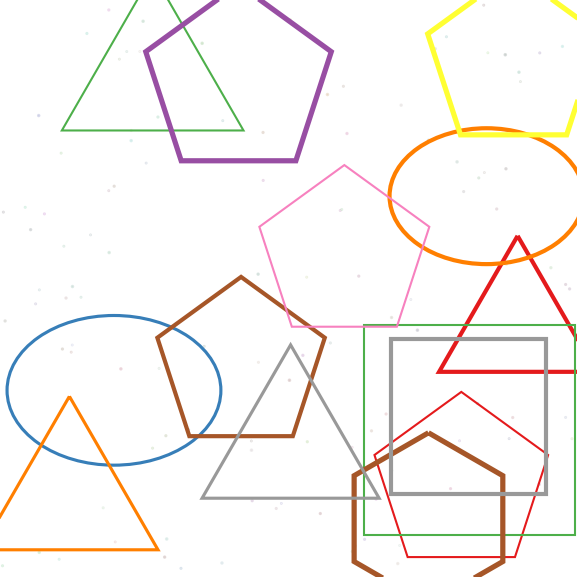[{"shape": "triangle", "thickness": 2, "radius": 0.78, "center": [0.896, 0.434]}, {"shape": "pentagon", "thickness": 1, "radius": 0.79, "center": [0.799, 0.162]}, {"shape": "oval", "thickness": 1.5, "radius": 0.93, "center": [0.197, 0.323]}, {"shape": "square", "thickness": 1, "radius": 0.91, "center": [0.813, 0.255]}, {"shape": "triangle", "thickness": 1, "radius": 0.91, "center": [0.264, 0.864]}, {"shape": "pentagon", "thickness": 2.5, "radius": 0.84, "center": [0.413, 0.857]}, {"shape": "triangle", "thickness": 1.5, "radius": 0.89, "center": [0.12, 0.136]}, {"shape": "oval", "thickness": 2, "radius": 0.84, "center": [0.843, 0.659]}, {"shape": "pentagon", "thickness": 2.5, "radius": 0.78, "center": [0.889, 0.892]}, {"shape": "pentagon", "thickness": 2, "radius": 0.76, "center": [0.417, 0.367]}, {"shape": "hexagon", "thickness": 2.5, "radius": 0.74, "center": [0.742, 0.101]}, {"shape": "pentagon", "thickness": 1, "radius": 0.77, "center": [0.596, 0.559]}, {"shape": "square", "thickness": 2, "radius": 0.67, "center": [0.812, 0.279]}, {"shape": "triangle", "thickness": 1.5, "radius": 0.88, "center": [0.503, 0.225]}]